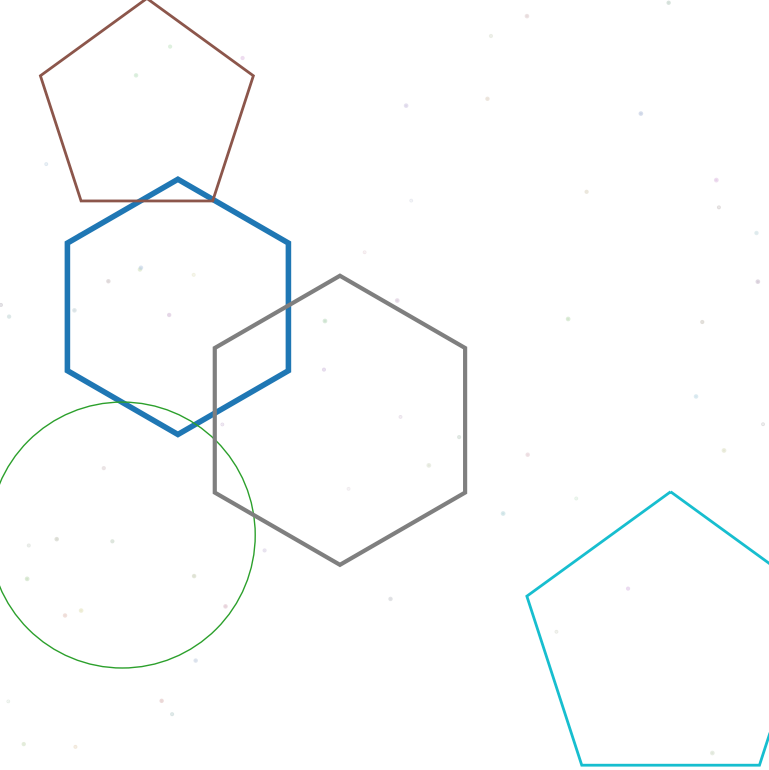[{"shape": "hexagon", "thickness": 2, "radius": 0.83, "center": [0.231, 0.601]}, {"shape": "circle", "thickness": 0.5, "radius": 0.86, "center": [0.159, 0.305]}, {"shape": "pentagon", "thickness": 1, "radius": 0.73, "center": [0.191, 0.857]}, {"shape": "hexagon", "thickness": 1.5, "radius": 0.94, "center": [0.441, 0.454]}, {"shape": "pentagon", "thickness": 1, "radius": 0.98, "center": [0.871, 0.165]}]